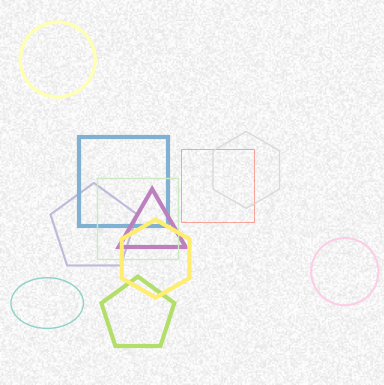[{"shape": "oval", "thickness": 1, "radius": 0.47, "center": [0.123, 0.213]}, {"shape": "circle", "thickness": 2.5, "radius": 0.49, "center": [0.15, 0.845]}, {"shape": "pentagon", "thickness": 1.5, "radius": 0.59, "center": [0.244, 0.406]}, {"shape": "square", "thickness": 0.5, "radius": 0.47, "center": [0.565, 0.518]}, {"shape": "square", "thickness": 3, "radius": 0.58, "center": [0.321, 0.528]}, {"shape": "pentagon", "thickness": 3, "radius": 0.5, "center": [0.358, 0.182]}, {"shape": "circle", "thickness": 1.5, "radius": 0.44, "center": [0.896, 0.294]}, {"shape": "hexagon", "thickness": 1, "radius": 0.5, "center": [0.64, 0.559]}, {"shape": "triangle", "thickness": 3, "radius": 0.5, "center": [0.395, 0.409]}, {"shape": "square", "thickness": 1, "radius": 0.52, "center": [0.357, 0.432]}, {"shape": "hexagon", "thickness": 3, "radius": 0.51, "center": [0.404, 0.328]}]